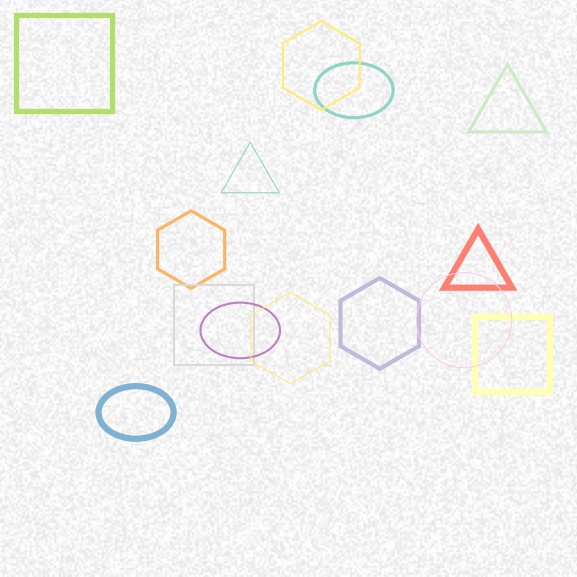[{"shape": "triangle", "thickness": 0.5, "radius": 0.29, "center": [0.433, 0.694]}, {"shape": "oval", "thickness": 1.5, "radius": 0.34, "center": [0.613, 0.843]}, {"shape": "square", "thickness": 3, "radius": 0.32, "center": [0.888, 0.385]}, {"shape": "hexagon", "thickness": 2, "radius": 0.39, "center": [0.658, 0.439]}, {"shape": "triangle", "thickness": 3, "radius": 0.34, "center": [0.828, 0.535]}, {"shape": "oval", "thickness": 3, "radius": 0.33, "center": [0.236, 0.285]}, {"shape": "hexagon", "thickness": 1.5, "radius": 0.34, "center": [0.331, 0.567]}, {"shape": "square", "thickness": 2.5, "radius": 0.42, "center": [0.111, 0.891]}, {"shape": "circle", "thickness": 0.5, "radius": 0.41, "center": [0.804, 0.445]}, {"shape": "square", "thickness": 1, "radius": 0.35, "center": [0.371, 0.436]}, {"shape": "oval", "thickness": 1, "radius": 0.34, "center": [0.416, 0.427]}, {"shape": "triangle", "thickness": 1.5, "radius": 0.39, "center": [0.879, 0.81]}, {"shape": "hexagon", "thickness": 0.5, "radius": 0.4, "center": [0.503, 0.414]}, {"shape": "hexagon", "thickness": 1, "radius": 0.38, "center": [0.556, 0.886]}]